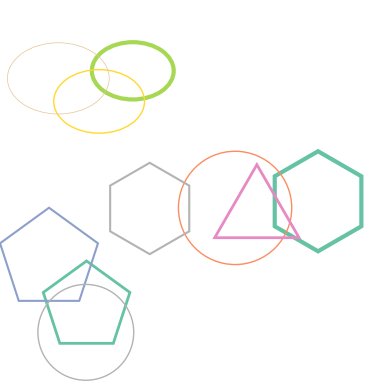[{"shape": "pentagon", "thickness": 2, "radius": 0.59, "center": [0.225, 0.204]}, {"shape": "hexagon", "thickness": 3, "radius": 0.65, "center": [0.826, 0.477]}, {"shape": "circle", "thickness": 1, "radius": 0.74, "center": [0.611, 0.46]}, {"shape": "pentagon", "thickness": 1.5, "radius": 0.67, "center": [0.127, 0.327]}, {"shape": "triangle", "thickness": 2, "radius": 0.63, "center": [0.667, 0.446]}, {"shape": "oval", "thickness": 3, "radius": 0.53, "center": [0.345, 0.816]}, {"shape": "oval", "thickness": 1, "radius": 0.59, "center": [0.257, 0.737]}, {"shape": "oval", "thickness": 0.5, "radius": 0.66, "center": [0.151, 0.796]}, {"shape": "hexagon", "thickness": 1.5, "radius": 0.59, "center": [0.389, 0.459]}, {"shape": "circle", "thickness": 1, "radius": 0.62, "center": [0.223, 0.137]}]